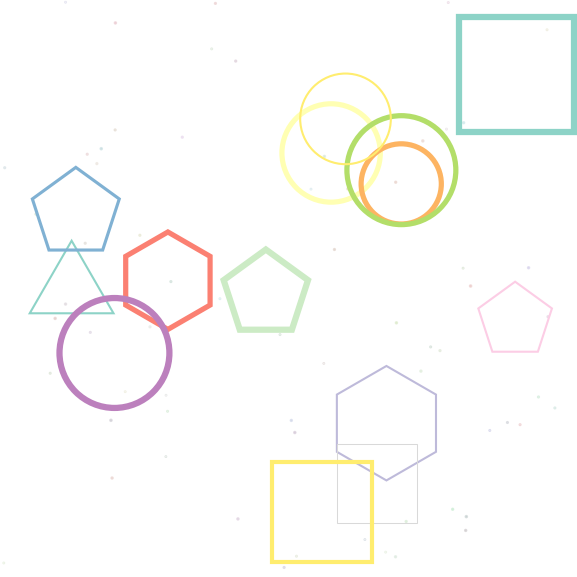[{"shape": "triangle", "thickness": 1, "radius": 0.42, "center": [0.124, 0.499]}, {"shape": "square", "thickness": 3, "radius": 0.5, "center": [0.895, 0.87]}, {"shape": "circle", "thickness": 2.5, "radius": 0.43, "center": [0.573, 0.734]}, {"shape": "hexagon", "thickness": 1, "radius": 0.5, "center": [0.669, 0.266]}, {"shape": "hexagon", "thickness": 2.5, "radius": 0.42, "center": [0.291, 0.513]}, {"shape": "pentagon", "thickness": 1.5, "radius": 0.4, "center": [0.131, 0.63]}, {"shape": "circle", "thickness": 2.5, "radius": 0.35, "center": [0.695, 0.681]}, {"shape": "circle", "thickness": 2.5, "radius": 0.47, "center": [0.695, 0.704]}, {"shape": "pentagon", "thickness": 1, "radius": 0.34, "center": [0.892, 0.444]}, {"shape": "square", "thickness": 0.5, "radius": 0.34, "center": [0.653, 0.162]}, {"shape": "circle", "thickness": 3, "radius": 0.48, "center": [0.198, 0.388]}, {"shape": "pentagon", "thickness": 3, "radius": 0.38, "center": [0.46, 0.49]}, {"shape": "circle", "thickness": 1, "radius": 0.39, "center": [0.598, 0.793]}, {"shape": "square", "thickness": 2, "radius": 0.43, "center": [0.557, 0.112]}]